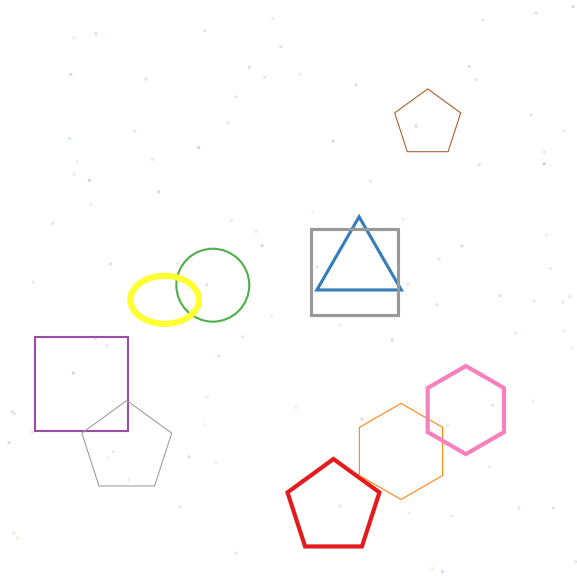[{"shape": "pentagon", "thickness": 2, "radius": 0.42, "center": [0.577, 0.121]}, {"shape": "triangle", "thickness": 1.5, "radius": 0.42, "center": [0.622, 0.539]}, {"shape": "circle", "thickness": 1, "radius": 0.32, "center": [0.369, 0.505]}, {"shape": "square", "thickness": 1, "radius": 0.4, "center": [0.141, 0.334]}, {"shape": "hexagon", "thickness": 0.5, "radius": 0.42, "center": [0.694, 0.217]}, {"shape": "oval", "thickness": 3, "radius": 0.3, "center": [0.285, 0.48]}, {"shape": "pentagon", "thickness": 0.5, "radius": 0.3, "center": [0.741, 0.785]}, {"shape": "hexagon", "thickness": 2, "radius": 0.38, "center": [0.807, 0.289]}, {"shape": "pentagon", "thickness": 0.5, "radius": 0.41, "center": [0.22, 0.224]}, {"shape": "square", "thickness": 1.5, "radius": 0.37, "center": [0.614, 0.528]}]